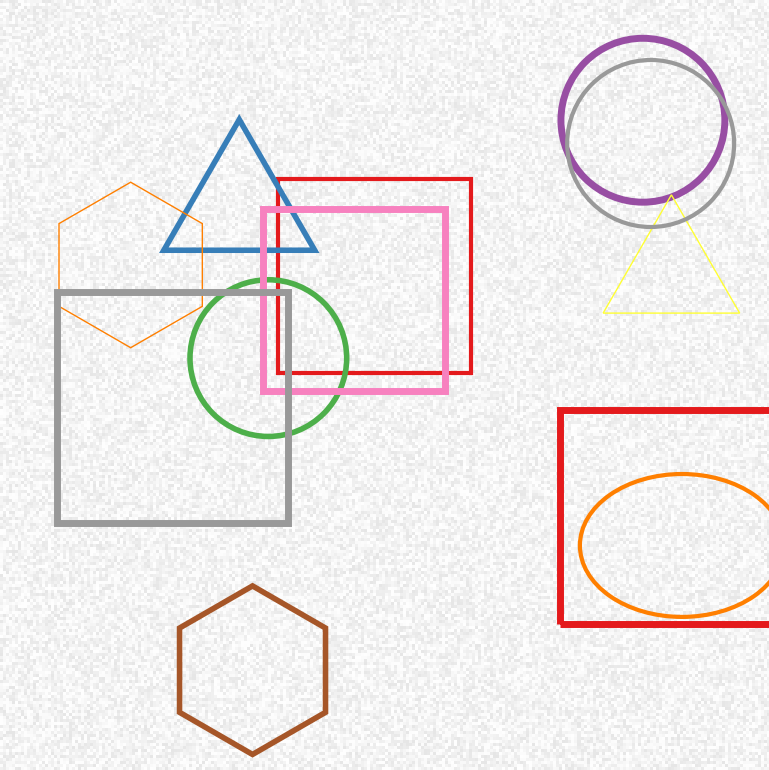[{"shape": "square", "thickness": 2.5, "radius": 0.7, "center": [0.867, 0.329]}, {"shape": "square", "thickness": 1.5, "radius": 0.63, "center": [0.486, 0.642]}, {"shape": "triangle", "thickness": 2, "radius": 0.57, "center": [0.311, 0.732]}, {"shape": "circle", "thickness": 2, "radius": 0.51, "center": [0.348, 0.535]}, {"shape": "circle", "thickness": 2.5, "radius": 0.53, "center": [0.835, 0.844]}, {"shape": "oval", "thickness": 1.5, "radius": 0.66, "center": [0.886, 0.292]}, {"shape": "hexagon", "thickness": 0.5, "radius": 0.54, "center": [0.17, 0.656]}, {"shape": "triangle", "thickness": 0.5, "radius": 0.51, "center": [0.872, 0.645]}, {"shape": "hexagon", "thickness": 2, "radius": 0.55, "center": [0.328, 0.13]}, {"shape": "square", "thickness": 2.5, "radius": 0.59, "center": [0.46, 0.61]}, {"shape": "circle", "thickness": 1.5, "radius": 0.54, "center": [0.845, 0.814]}, {"shape": "square", "thickness": 2.5, "radius": 0.75, "center": [0.224, 0.47]}]